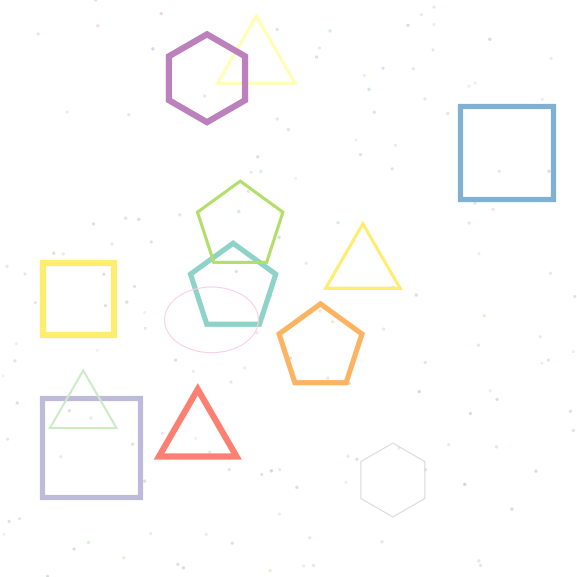[{"shape": "pentagon", "thickness": 2.5, "radius": 0.39, "center": [0.404, 0.5]}, {"shape": "triangle", "thickness": 1.5, "radius": 0.39, "center": [0.444, 0.894]}, {"shape": "square", "thickness": 2.5, "radius": 0.43, "center": [0.157, 0.224]}, {"shape": "triangle", "thickness": 3, "radius": 0.39, "center": [0.342, 0.247]}, {"shape": "square", "thickness": 2.5, "radius": 0.4, "center": [0.877, 0.735]}, {"shape": "pentagon", "thickness": 2.5, "radius": 0.38, "center": [0.555, 0.397]}, {"shape": "pentagon", "thickness": 1.5, "radius": 0.39, "center": [0.416, 0.608]}, {"shape": "oval", "thickness": 0.5, "radius": 0.41, "center": [0.366, 0.445]}, {"shape": "hexagon", "thickness": 0.5, "radius": 0.32, "center": [0.68, 0.168]}, {"shape": "hexagon", "thickness": 3, "radius": 0.38, "center": [0.358, 0.864]}, {"shape": "triangle", "thickness": 1, "radius": 0.33, "center": [0.144, 0.291]}, {"shape": "triangle", "thickness": 1.5, "radius": 0.37, "center": [0.628, 0.537]}, {"shape": "square", "thickness": 3, "radius": 0.31, "center": [0.136, 0.481]}]